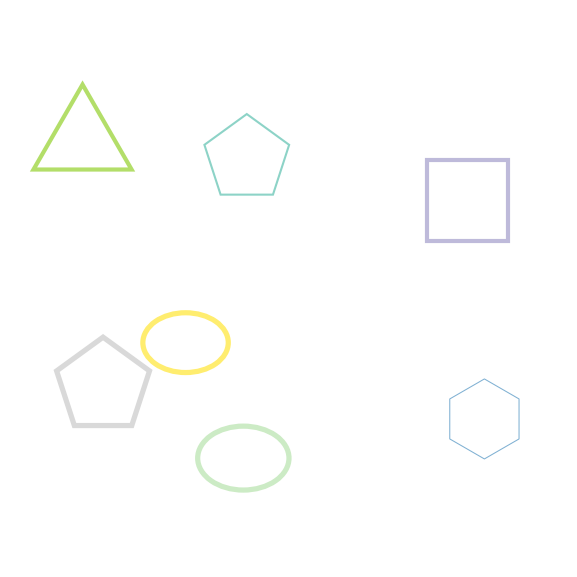[{"shape": "pentagon", "thickness": 1, "radius": 0.39, "center": [0.427, 0.725]}, {"shape": "square", "thickness": 2, "radius": 0.35, "center": [0.809, 0.651]}, {"shape": "hexagon", "thickness": 0.5, "radius": 0.35, "center": [0.839, 0.274]}, {"shape": "triangle", "thickness": 2, "radius": 0.49, "center": [0.143, 0.755]}, {"shape": "pentagon", "thickness": 2.5, "radius": 0.42, "center": [0.178, 0.331]}, {"shape": "oval", "thickness": 2.5, "radius": 0.4, "center": [0.421, 0.206]}, {"shape": "oval", "thickness": 2.5, "radius": 0.37, "center": [0.321, 0.406]}]